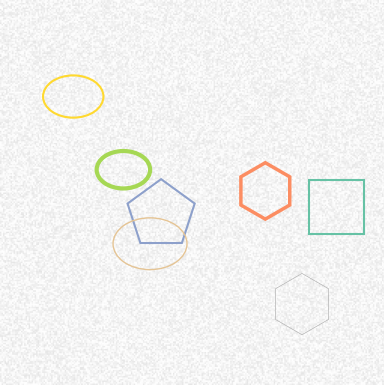[{"shape": "square", "thickness": 1.5, "radius": 0.35, "center": [0.875, 0.463]}, {"shape": "hexagon", "thickness": 2.5, "radius": 0.37, "center": [0.689, 0.504]}, {"shape": "pentagon", "thickness": 1.5, "radius": 0.46, "center": [0.418, 0.443]}, {"shape": "oval", "thickness": 3, "radius": 0.35, "center": [0.32, 0.559]}, {"shape": "oval", "thickness": 1.5, "radius": 0.39, "center": [0.19, 0.749]}, {"shape": "oval", "thickness": 1, "radius": 0.48, "center": [0.39, 0.367]}, {"shape": "hexagon", "thickness": 0.5, "radius": 0.4, "center": [0.784, 0.21]}]